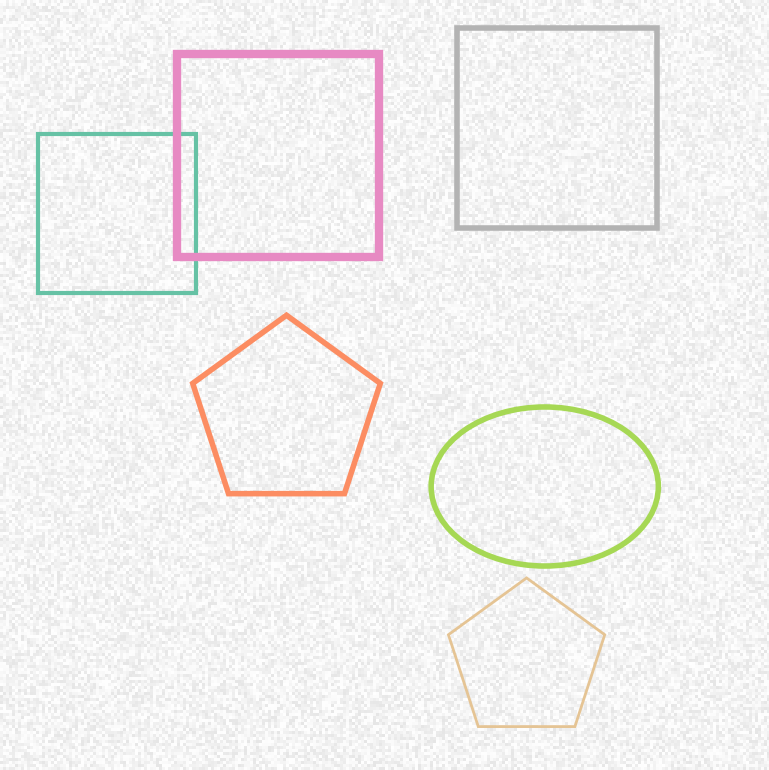[{"shape": "square", "thickness": 1.5, "radius": 0.51, "center": [0.152, 0.723]}, {"shape": "pentagon", "thickness": 2, "radius": 0.64, "center": [0.372, 0.463]}, {"shape": "square", "thickness": 3, "radius": 0.66, "center": [0.361, 0.798]}, {"shape": "oval", "thickness": 2, "radius": 0.74, "center": [0.707, 0.368]}, {"shape": "pentagon", "thickness": 1, "radius": 0.53, "center": [0.684, 0.143]}, {"shape": "square", "thickness": 2, "radius": 0.65, "center": [0.724, 0.834]}]